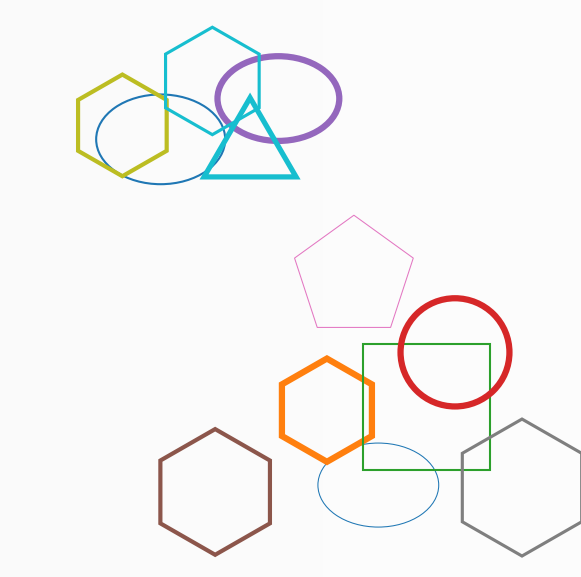[{"shape": "oval", "thickness": 1, "radius": 0.55, "center": [0.276, 0.758]}, {"shape": "oval", "thickness": 0.5, "radius": 0.52, "center": [0.651, 0.159]}, {"shape": "hexagon", "thickness": 3, "radius": 0.45, "center": [0.562, 0.289]}, {"shape": "square", "thickness": 1, "radius": 0.55, "center": [0.734, 0.294]}, {"shape": "circle", "thickness": 3, "radius": 0.47, "center": [0.783, 0.389]}, {"shape": "oval", "thickness": 3, "radius": 0.52, "center": [0.479, 0.828]}, {"shape": "hexagon", "thickness": 2, "radius": 0.54, "center": [0.37, 0.147]}, {"shape": "pentagon", "thickness": 0.5, "radius": 0.54, "center": [0.609, 0.519]}, {"shape": "hexagon", "thickness": 1.5, "radius": 0.59, "center": [0.898, 0.155]}, {"shape": "hexagon", "thickness": 2, "radius": 0.44, "center": [0.211, 0.782]}, {"shape": "hexagon", "thickness": 1.5, "radius": 0.46, "center": [0.365, 0.859]}, {"shape": "triangle", "thickness": 2.5, "radius": 0.46, "center": [0.43, 0.739]}]